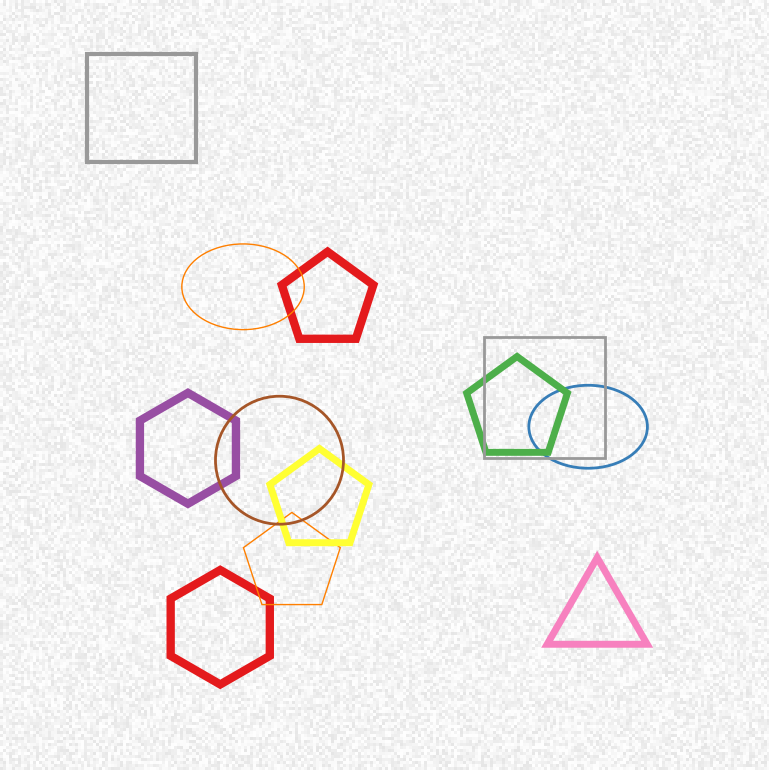[{"shape": "hexagon", "thickness": 3, "radius": 0.37, "center": [0.286, 0.185]}, {"shape": "pentagon", "thickness": 3, "radius": 0.31, "center": [0.425, 0.611]}, {"shape": "oval", "thickness": 1, "radius": 0.38, "center": [0.764, 0.446]}, {"shape": "pentagon", "thickness": 2.5, "radius": 0.34, "center": [0.672, 0.468]}, {"shape": "hexagon", "thickness": 3, "radius": 0.36, "center": [0.244, 0.418]}, {"shape": "pentagon", "thickness": 0.5, "radius": 0.33, "center": [0.379, 0.268]}, {"shape": "oval", "thickness": 0.5, "radius": 0.4, "center": [0.316, 0.628]}, {"shape": "pentagon", "thickness": 2.5, "radius": 0.34, "center": [0.415, 0.35]}, {"shape": "circle", "thickness": 1, "radius": 0.42, "center": [0.363, 0.402]}, {"shape": "triangle", "thickness": 2.5, "radius": 0.37, "center": [0.776, 0.201]}, {"shape": "square", "thickness": 1.5, "radius": 0.35, "center": [0.184, 0.86]}, {"shape": "square", "thickness": 1, "radius": 0.39, "center": [0.707, 0.484]}]